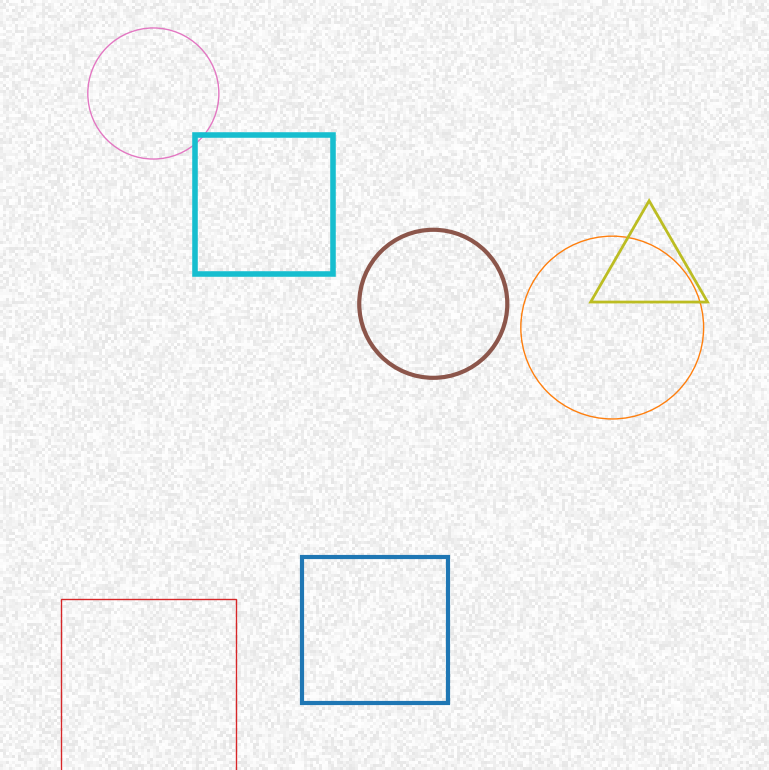[{"shape": "square", "thickness": 1.5, "radius": 0.47, "center": [0.487, 0.182]}, {"shape": "circle", "thickness": 0.5, "radius": 0.59, "center": [0.795, 0.575]}, {"shape": "square", "thickness": 0.5, "radius": 0.57, "center": [0.193, 0.108]}, {"shape": "circle", "thickness": 1.5, "radius": 0.48, "center": [0.563, 0.605]}, {"shape": "circle", "thickness": 0.5, "radius": 0.43, "center": [0.199, 0.879]}, {"shape": "triangle", "thickness": 1, "radius": 0.44, "center": [0.843, 0.652]}, {"shape": "square", "thickness": 2, "radius": 0.45, "center": [0.343, 0.734]}]